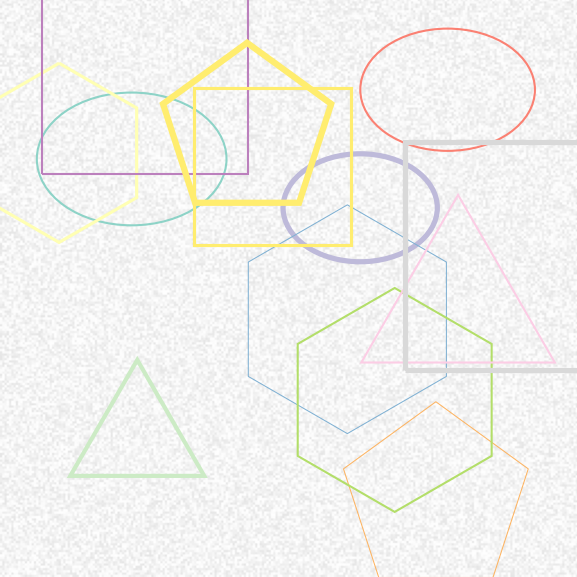[{"shape": "oval", "thickness": 1, "radius": 0.82, "center": [0.228, 0.724]}, {"shape": "hexagon", "thickness": 1.5, "radius": 0.78, "center": [0.102, 0.735]}, {"shape": "oval", "thickness": 2.5, "radius": 0.67, "center": [0.624, 0.639]}, {"shape": "oval", "thickness": 1, "radius": 0.76, "center": [0.775, 0.844]}, {"shape": "hexagon", "thickness": 0.5, "radius": 0.99, "center": [0.601, 0.446]}, {"shape": "pentagon", "thickness": 0.5, "radius": 0.84, "center": [0.755, 0.135]}, {"shape": "hexagon", "thickness": 1, "radius": 0.97, "center": [0.683, 0.307]}, {"shape": "triangle", "thickness": 1, "radius": 0.97, "center": [0.793, 0.468]}, {"shape": "square", "thickness": 2.5, "radius": 0.99, "center": [0.9, 0.556]}, {"shape": "square", "thickness": 1, "radius": 0.89, "center": [0.251, 0.875]}, {"shape": "triangle", "thickness": 2, "radius": 0.67, "center": [0.238, 0.242]}, {"shape": "square", "thickness": 1.5, "radius": 0.68, "center": [0.472, 0.711]}, {"shape": "pentagon", "thickness": 3, "radius": 0.77, "center": [0.428, 0.772]}]